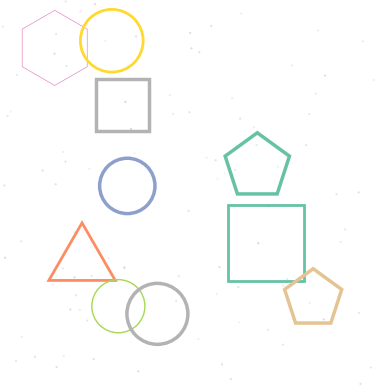[{"shape": "square", "thickness": 2, "radius": 0.49, "center": [0.691, 0.368]}, {"shape": "pentagon", "thickness": 2.5, "radius": 0.44, "center": [0.668, 0.567]}, {"shape": "triangle", "thickness": 2, "radius": 0.5, "center": [0.213, 0.321]}, {"shape": "circle", "thickness": 2.5, "radius": 0.36, "center": [0.331, 0.517]}, {"shape": "hexagon", "thickness": 0.5, "radius": 0.49, "center": [0.142, 0.876]}, {"shape": "circle", "thickness": 1, "radius": 0.34, "center": [0.307, 0.205]}, {"shape": "circle", "thickness": 2, "radius": 0.41, "center": [0.29, 0.894]}, {"shape": "pentagon", "thickness": 2.5, "radius": 0.39, "center": [0.813, 0.224]}, {"shape": "square", "thickness": 2.5, "radius": 0.34, "center": [0.318, 0.727]}, {"shape": "circle", "thickness": 2.5, "radius": 0.4, "center": [0.409, 0.185]}]